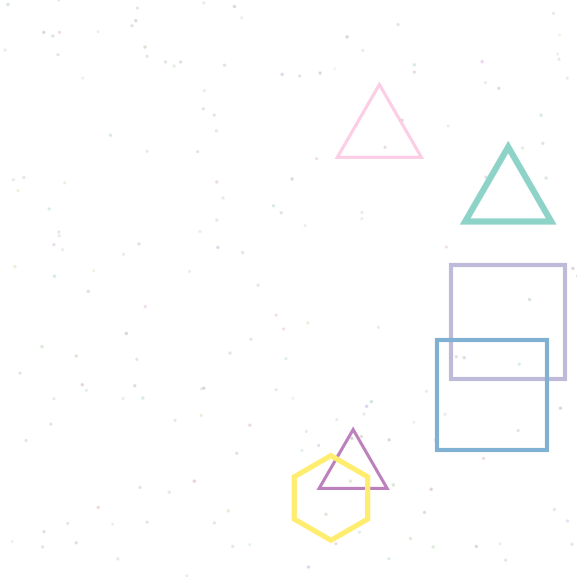[{"shape": "triangle", "thickness": 3, "radius": 0.43, "center": [0.88, 0.659]}, {"shape": "square", "thickness": 2, "radius": 0.49, "center": [0.88, 0.442]}, {"shape": "square", "thickness": 2, "radius": 0.47, "center": [0.852, 0.315]}, {"shape": "triangle", "thickness": 1.5, "radius": 0.42, "center": [0.657, 0.769]}, {"shape": "triangle", "thickness": 1.5, "radius": 0.34, "center": [0.611, 0.187]}, {"shape": "hexagon", "thickness": 2.5, "radius": 0.37, "center": [0.573, 0.137]}]